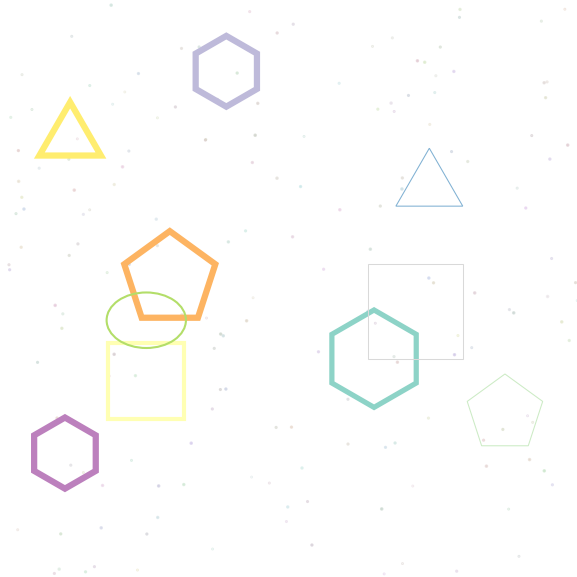[{"shape": "hexagon", "thickness": 2.5, "radius": 0.42, "center": [0.648, 0.378]}, {"shape": "square", "thickness": 2, "radius": 0.33, "center": [0.253, 0.339]}, {"shape": "hexagon", "thickness": 3, "radius": 0.31, "center": [0.392, 0.876]}, {"shape": "triangle", "thickness": 0.5, "radius": 0.33, "center": [0.743, 0.676]}, {"shape": "pentagon", "thickness": 3, "radius": 0.41, "center": [0.294, 0.516]}, {"shape": "oval", "thickness": 1, "radius": 0.34, "center": [0.253, 0.445]}, {"shape": "square", "thickness": 0.5, "radius": 0.41, "center": [0.719, 0.46]}, {"shape": "hexagon", "thickness": 3, "radius": 0.31, "center": [0.112, 0.215]}, {"shape": "pentagon", "thickness": 0.5, "radius": 0.34, "center": [0.874, 0.283]}, {"shape": "triangle", "thickness": 3, "radius": 0.31, "center": [0.121, 0.761]}]